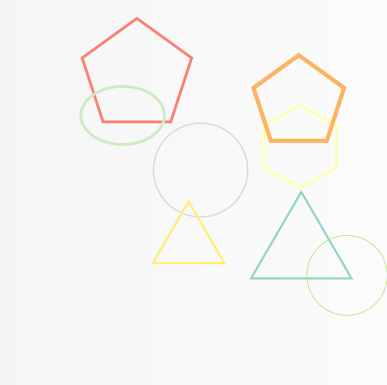[{"shape": "triangle", "thickness": 1.5, "radius": 0.75, "center": [0.778, 0.352]}, {"shape": "hexagon", "thickness": 2, "radius": 0.54, "center": [0.774, 0.619]}, {"shape": "pentagon", "thickness": 2, "radius": 0.74, "center": [0.353, 0.804]}, {"shape": "pentagon", "thickness": 3, "radius": 0.61, "center": [0.771, 0.734]}, {"shape": "circle", "thickness": 0.5, "radius": 0.52, "center": [0.896, 0.285]}, {"shape": "circle", "thickness": 1, "radius": 0.61, "center": [0.518, 0.558]}, {"shape": "oval", "thickness": 2, "radius": 0.54, "center": [0.317, 0.7]}, {"shape": "triangle", "thickness": 1.5, "radius": 0.53, "center": [0.487, 0.37]}]